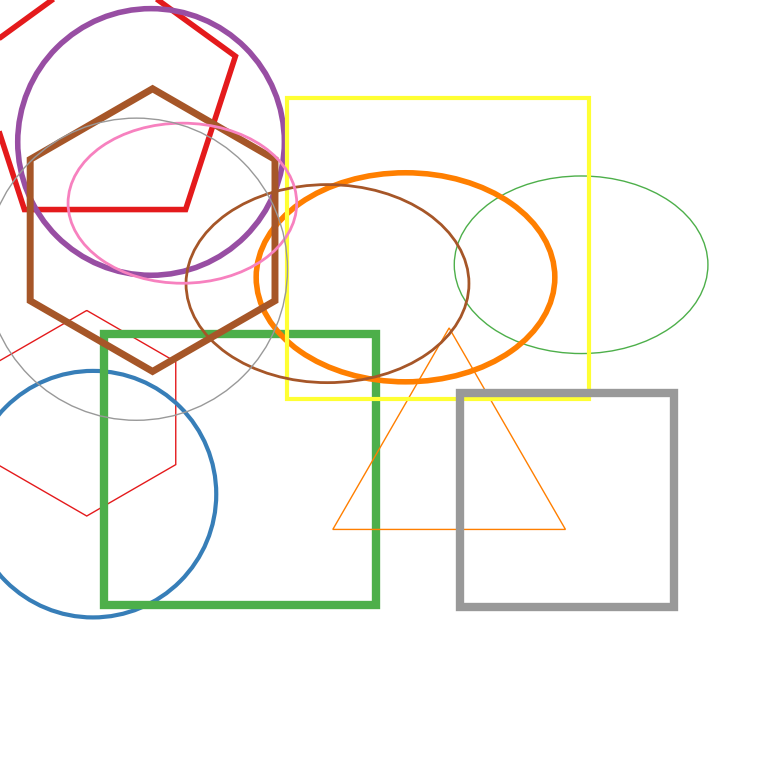[{"shape": "hexagon", "thickness": 0.5, "radius": 0.67, "center": [0.113, 0.463]}, {"shape": "pentagon", "thickness": 2, "radius": 0.89, "center": [0.136, 0.872]}, {"shape": "circle", "thickness": 1.5, "radius": 0.8, "center": [0.121, 0.358]}, {"shape": "oval", "thickness": 0.5, "radius": 0.82, "center": [0.755, 0.656]}, {"shape": "square", "thickness": 3, "radius": 0.88, "center": [0.312, 0.39]}, {"shape": "circle", "thickness": 2, "radius": 0.87, "center": [0.196, 0.816]}, {"shape": "oval", "thickness": 2, "radius": 0.97, "center": [0.527, 0.64]}, {"shape": "triangle", "thickness": 0.5, "radius": 0.87, "center": [0.583, 0.4]}, {"shape": "square", "thickness": 1.5, "radius": 0.98, "center": [0.569, 0.677]}, {"shape": "oval", "thickness": 1, "radius": 0.92, "center": [0.425, 0.632]}, {"shape": "hexagon", "thickness": 2.5, "radius": 0.92, "center": [0.198, 0.701]}, {"shape": "oval", "thickness": 1, "radius": 0.74, "center": [0.237, 0.736]}, {"shape": "square", "thickness": 3, "radius": 0.7, "center": [0.736, 0.351]}, {"shape": "circle", "thickness": 0.5, "radius": 0.98, "center": [0.177, 0.65]}]